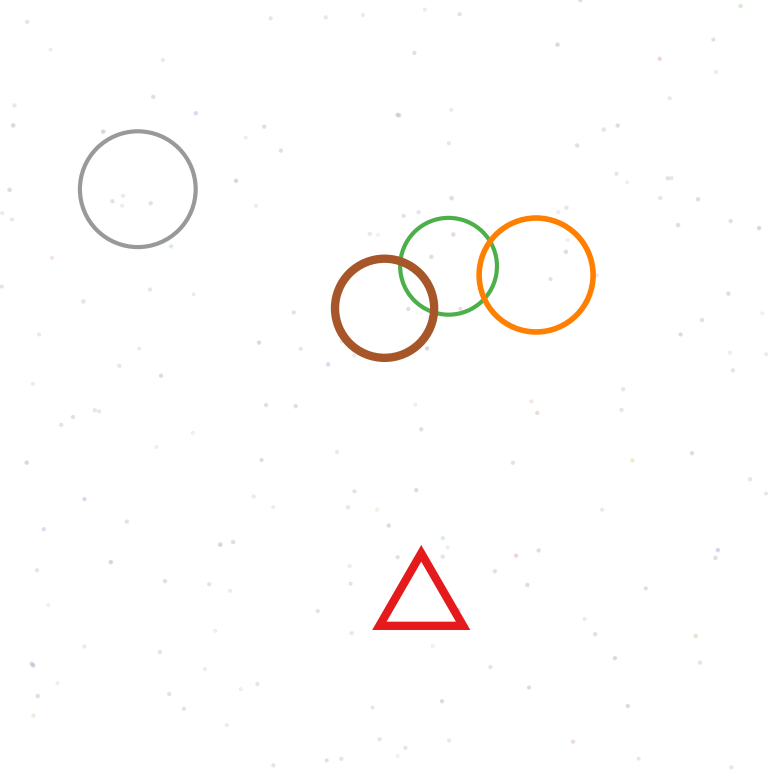[{"shape": "triangle", "thickness": 3, "radius": 0.31, "center": [0.547, 0.219]}, {"shape": "circle", "thickness": 1.5, "radius": 0.31, "center": [0.583, 0.654]}, {"shape": "circle", "thickness": 2, "radius": 0.37, "center": [0.696, 0.643]}, {"shape": "circle", "thickness": 3, "radius": 0.32, "center": [0.499, 0.6]}, {"shape": "circle", "thickness": 1.5, "radius": 0.38, "center": [0.179, 0.754]}]